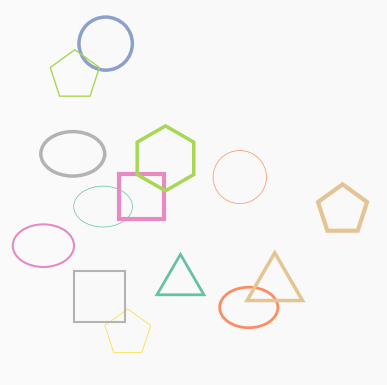[{"shape": "oval", "thickness": 0.5, "radius": 0.38, "center": [0.266, 0.463]}, {"shape": "triangle", "thickness": 2, "radius": 0.35, "center": [0.466, 0.269]}, {"shape": "circle", "thickness": 0.5, "radius": 0.34, "center": [0.619, 0.54]}, {"shape": "oval", "thickness": 2, "radius": 0.38, "center": [0.642, 0.201]}, {"shape": "circle", "thickness": 2.5, "radius": 0.34, "center": [0.273, 0.887]}, {"shape": "oval", "thickness": 1.5, "radius": 0.4, "center": [0.112, 0.362]}, {"shape": "square", "thickness": 3, "radius": 0.29, "center": [0.366, 0.49]}, {"shape": "pentagon", "thickness": 1, "radius": 0.33, "center": [0.193, 0.804]}, {"shape": "hexagon", "thickness": 2.5, "radius": 0.42, "center": [0.427, 0.589]}, {"shape": "pentagon", "thickness": 0.5, "radius": 0.31, "center": [0.33, 0.135]}, {"shape": "triangle", "thickness": 2.5, "radius": 0.41, "center": [0.709, 0.261]}, {"shape": "pentagon", "thickness": 3, "radius": 0.33, "center": [0.884, 0.455]}, {"shape": "oval", "thickness": 2.5, "radius": 0.41, "center": [0.188, 0.6]}, {"shape": "square", "thickness": 1.5, "radius": 0.33, "center": [0.257, 0.229]}]